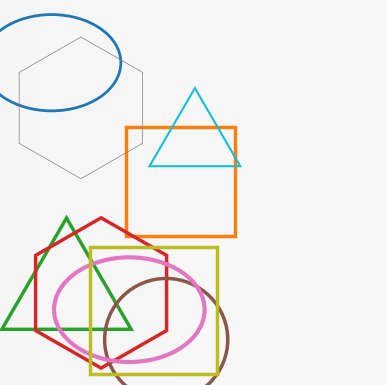[{"shape": "oval", "thickness": 2, "radius": 0.89, "center": [0.133, 0.837]}, {"shape": "square", "thickness": 2.5, "radius": 0.7, "center": [0.467, 0.529]}, {"shape": "triangle", "thickness": 2.5, "radius": 0.96, "center": [0.172, 0.241]}, {"shape": "hexagon", "thickness": 2.5, "radius": 0.98, "center": [0.261, 0.239]}, {"shape": "circle", "thickness": 2.5, "radius": 0.79, "center": [0.429, 0.118]}, {"shape": "oval", "thickness": 3, "radius": 0.97, "center": [0.334, 0.196]}, {"shape": "hexagon", "thickness": 0.5, "radius": 0.92, "center": [0.209, 0.72]}, {"shape": "square", "thickness": 2.5, "radius": 0.82, "center": [0.396, 0.194]}, {"shape": "triangle", "thickness": 1.5, "radius": 0.68, "center": [0.503, 0.636]}]